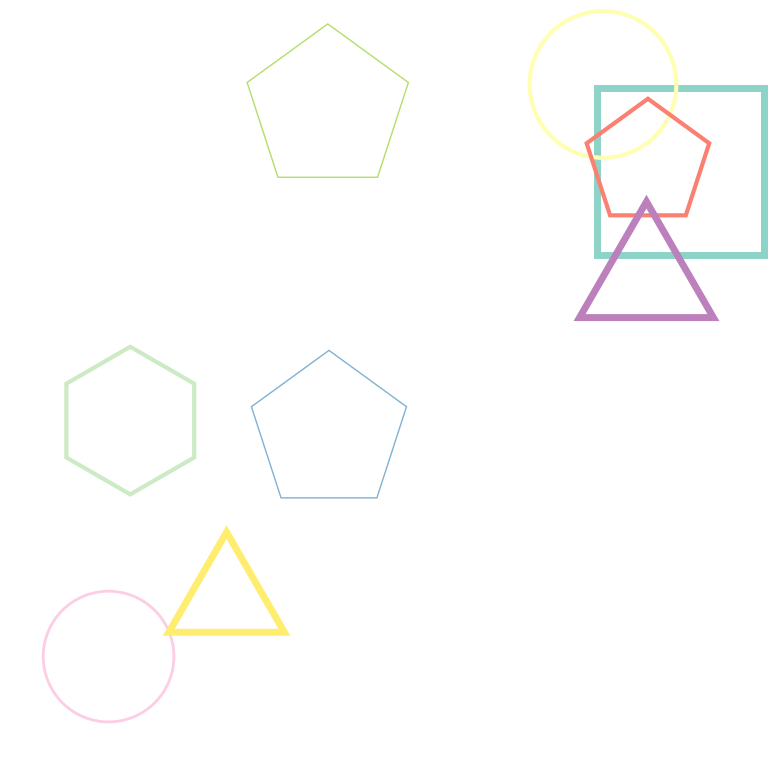[{"shape": "square", "thickness": 2.5, "radius": 0.54, "center": [0.884, 0.777]}, {"shape": "circle", "thickness": 1.5, "radius": 0.48, "center": [0.783, 0.89]}, {"shape": "pentagon", "thickness": 1.5, "radius": 0.42, "center": [0.841, 0.788]}, {"shape": "pentagon", "thickness": 0.5, "radius": 0.53, "center": [0.427, 0.439]}, {"shape": "pentagon", "thickness": 0.5, "radius": 0.55, "center": [0.426, 0.859]}, {"shape": "circle", "thickness": 1, "radius": 0.42, "center": [0.141, 0.147]}, {"shape": "triangle", "thickness": 2.5, "radius": 0.5, "center": [0.84, 0.638]}, {"shape": "hexagon", "thickness": 1.5, "radius": 0.48, "center": [0.169, 0.454]}, {"shape": "triangle", "thickness": 2.5, "radius": 0.43, "center": [0.294, 0.222]}]